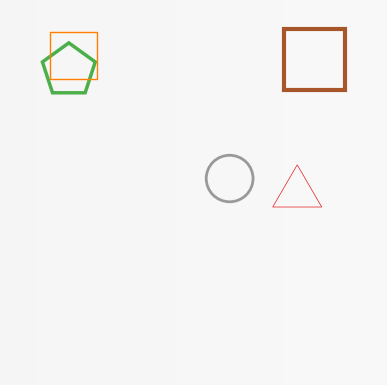[{"shape": "triangle", "thickness": 0.5, "radius": 0.37, "center": [0.767, 0.499]}, {"shape": "pentagon", "thickness": 2.5, "radius": 0.36, "center": [0.178, 0.817]}, {"shape": "square", "thickness": 1, "radius": 0.31, "center": [0.189, 0.855]}, {"shape": "square", "thickness": 3, "radius": 0.39, "center": [0.811, 0.846]}, {"shape": "circle", "thickness": 2, "radius": 0.3, "center": [0.593, 0.536]}]